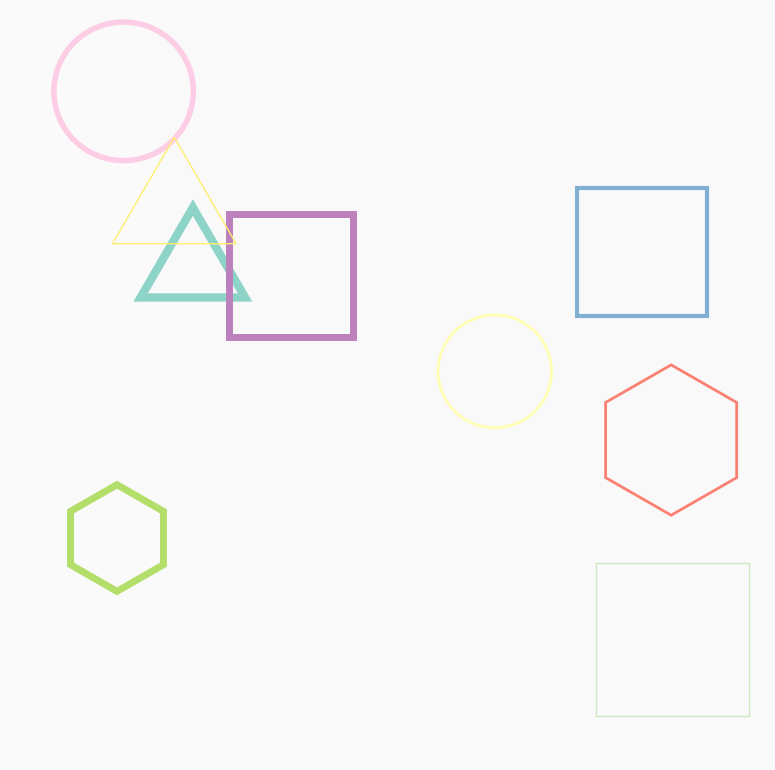[{"shape": "triangle", "thickness": 3, "radius": 0.39, "center": [0.249, 0.653]}, {"shape": "circle", "thickness": 1, "radius": 0.37, "center": [0.638, 0.518]}, {"shape": "hexagon", "thickness": 1, "radius": 0.49, "center": [0.866, 0.429]}, {"shape": "square", "thickness": 1.5, "radius": 0.42, "center": [0.828, 0.673]}, {"shape": "hexagon", "thickness": 2.5, "radius": 0.35, "center": [0.151, 0.301]}, {"shape": "circle", "thickness": 2, "radius": 0.45, "center": [0.159, 0.881]}, {"shape": "square", "thickness": 2.5, "radius": 0.4, "center": [0.376, 0.643]}, {"shape": "square", "thickness": 0.5, "radius": 0.5, "center": [0.868, 0.169]}, {"shape": "triangle", "thickness": 0.5, "radius": 0.46, "center": [0.225, 0.73]}]